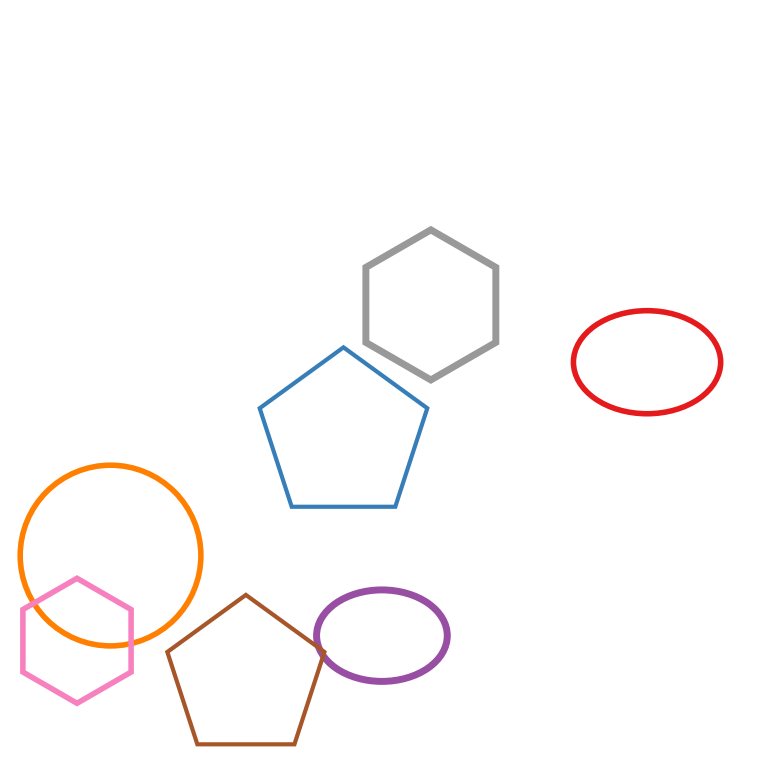[{"shape": "oval", "thickness": 2, "radius": 0.48, "center": [0.84, 0.53]}, {"shape": "pentagon", "thickness": 1.5, "radius": 0.57, "center": [0.446, 0.434]}, {"shape": "oval", "thickness": 2.5, "radius": 0.42, "center": [0.496, 0.174]}, {"shape": "circle", "thickness": 2, "radius": 0.59, "center": [0.144, 0.278]}, {"shape": "pentagon", "thickness": 1.5, "radius": 0.54, "center": [0.319, 0.12]}, {"shape": "hexagon", "thickness": 2, "radius": 0.41, "center": [0.1, 0.168]}, {"shape": "hexagon", "thickness": 2.5, "radius": 0.49, "center": [0.56, 0.604]}]